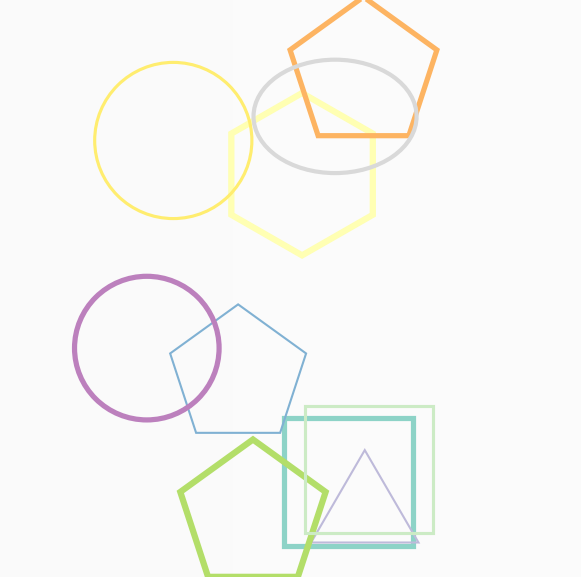[{"shape": "square", "thickness": 2.5, "radius": 0.55, "center": [0.6, 0.165]}, {"shape": "hexagon", "thickness": 3, "radius": 0.7, "center": [0.52, 0.697]}, {"shape": "triangle", "thickness": 1, "radius": 0.53, "center": [0.628, 0.113]}, {"shape": "pentagon", "thickness": 1, "radius": 0.61, "center": [0.41, 0.349]}, {"shape": "pentagon", "thickness": 2.5, "radius": 0.66, "center": [0.625, 0.872]}, {"shape": "pentagon", "thickness": 3, "radius": 0.66, "center": [0.435, 0.107]}, {"shape": "oval", "thickness": 2, "radius": 0.7, "center": [0.576, 0.798]}, {"shape": "circle", "thickness": 2.5, "radius": 0.62, "center": [0.253, 0.396]}, {"shape": "square", "thickness": 1.5, "radius": 0.55, "center": [0.635, 0.186]}, {"shape": "circle", "thickness": 1.5, "radius": 0.68, "center": [0.298, 0.756]}]